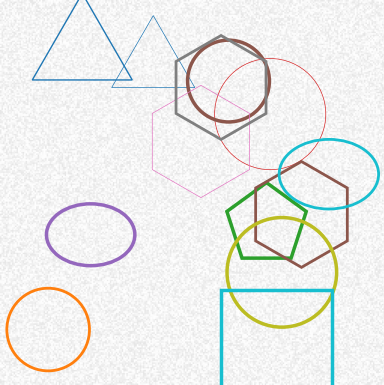[{"shape": "triangle", "thickness": 1, "radius": 0.75, "center": [0.214, 0.867]}, {"shape": "triangle", "thickness": 0.5, "radius": 0.62, "center": [0.398, 0.835]}, {"shape": "circle", "thickness": 2, "radius": 0.54, "center": [0.125, 0.144]}, {"shape": "pentagon", "thickness": 2.5, "radius": 0.54, "center": [0.692, 0.417]}, {"shape": "circle", "thickness": 0.5, "radius": 0.72, "center": [0.702, 0.704]}, {"shape": "oval", "thickness": 2.5, "radius": 0.57, "center": [0.235, 0.39]}, {"shape": "circle", "thickness": 2.5, "radius": 0.53, "center": [0.593, 0.789]}, {"shape": "hexagon", "thickness": 2, "radius": 0.69, "center": [0.783, 0.443]}, {"shape": "hexagon", "thickness": 0.5, "radius": 0.73, "center": [0.522, 0.633]}, {"shape": "hexagon", "thickness": 2, "radius": 0.67, "center": [0.574, 0.773]}, {"shape": "circle", "thickness": 2.5, "radius": 0.71, "center": [0.732, 0.293]}, {"shape": "oval", "thickness": 2, "radius": 0.65, "center": [0.854, 0.548]}, {"shape": "square", "thickness": 2.5, "radius": 0.72, "center": [0.717, 0.101]}]